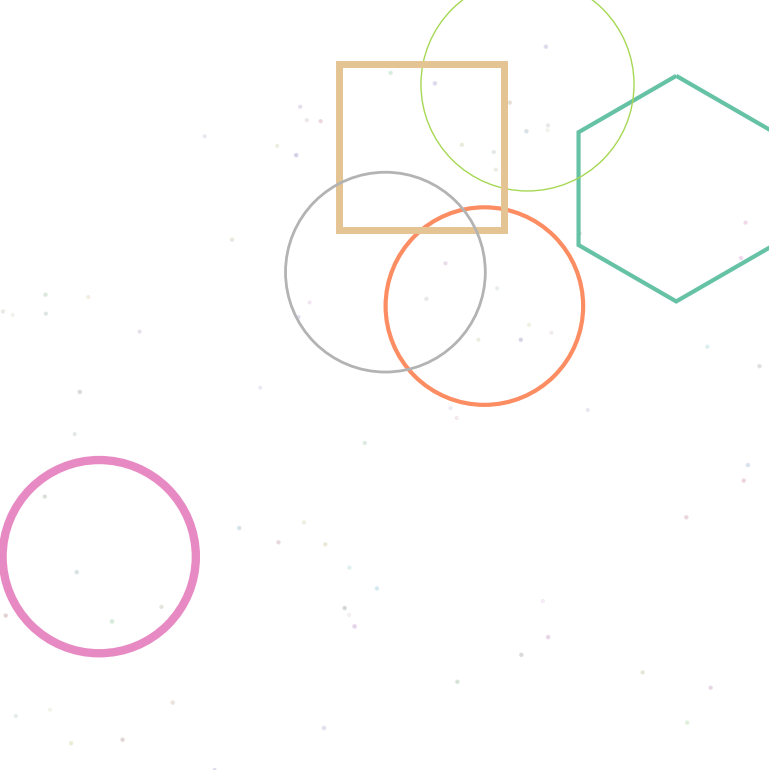[{"shape": "hexagon", "thickness": 1.5, "radius": 0.73, "center": [0.878, 0.755]}, {"shape": "circle", "thickness": 1.5, "radius": 0.64, "center": [0.629, 0.602]}, {"shape": "circle", "thickness": 3, "radius": 0.63, "center": [0.129, 0.277]}, {"shape": "circle", "thickness": 0.5, "radius": 0.69, "center": [0.685, 0.89]}, {"shape": "square", "thickness": 2.5, "radius": 0.54, "center": [0.547, 0.809]}, {"shape": "circle", "thickness": 1, "radius": 0.65, "center": [0.501, 0.647]}]